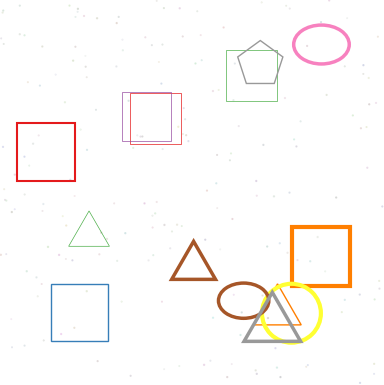[{"shape": "square", "thickness": 1.5, "radius": 0.37, "center": [0.12, 0.605]}, {"shape": "square", "thickness": 0.5, "radius": 0.33, "center": [0.403, 0.692]}, {"shape": "square", "thickness": 1, "radius": 0.37, "center": [0.206, 0.188]}, {"shape": "triangle", "thickness": 0.5, "radius": 0.31, "center": [0.231, 0.391]}, {"shape": "square", "thickness": 0.5, "radius": 0.33, "center": [0.652, 0.803]}, {"shape": "square", "thickness": 0.5, "radius": 0.32, "center": [0.38, 0.697]}, {"shape": "square", "thickness": 3, "radius": 0.38, "center": [0.834, 0.334]}, {"shape": "triangle", "thickness": 1, "radius": 0.35, "center": [0.721, 0.192]}, {"shape": "circle", "thickness": 3, "radius": 0.38, "center": [0.757, 0.186]}, {"shape": "oval", "thickness": 2.5, "radius": 0.33, "center": [0.633, 0.219]}, {"shape": "triangle", "thickness": 2.5, "radius": 0.33, "center": [0.503, 0.307]}, {"shape": "oval", "thickness": 2.5, "radius": 0.36, "center": [0.835, 0.884]}, {"shape": "pentagon", "thickness": 1, "radius": 0.31, "center": [0.676, 0.833]}, {"shape": "triangle", "thickness": 2.5, "radius": 0.42, "center": [0.707, 0.156]}]